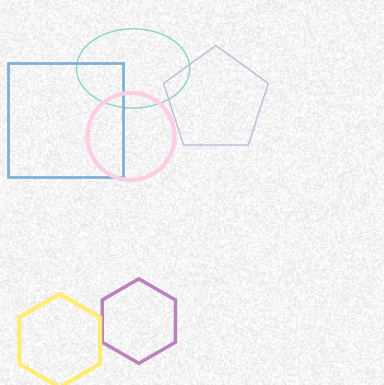[{"shape": "oval", "thickness": 1, "radius": 0.73, "center": [0.346, 0.822]}, {"shape": "pentagon", "thickness": 1, "radius": 0.72, "center": [0.561, 0.739]}, {"shape": "square", "thickness": 2, "radius": 0.75, "center": [0.17, 0.688]}, {"shape": "circle", "thickness": 3, "radius": 0.57, "center": [0.34, 0.646]}, {"shape": "hexagon", "thickness": 2.5, "radius": 0.55, "center": [0.361, 0.166]}, {"shape": "hexagon", "thickness": 3, "radius": 0.61, "center": [0.155, 0.115]}]